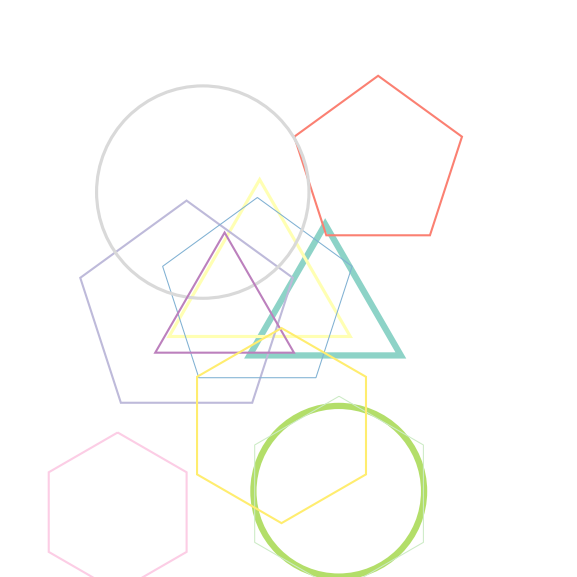[{"shape": "triangle", "thickness": 3, "radius": 0.76, "center": [0.563, 0.459]}, {"shape": "triangle", "thickness": 1.5, "radius": 0.91, "center": [0.45, 0.507]}, {"shape": "pentagon", "thickness": 1, "radius": 0.97, "center": [0.323, 0.458]}, {"shape": "pentagon", "thickness": 1, "radius": 0.76, "center": [0.655, 0.715]}, {"shape": "pentagon", "thickness": 0.5, "radius": 0.86, "center": [0.446, 0.485]}, {"shape": "circle", "thickness": 3, "radius": 0.74, "center": [0.587, 0.148]}, {"shape": "hexagon", "thickness": 1, "radius": 0.69, "center": [0.204, 0.112]}, {"shape": "circle", "thickness": 1.5, "radius": 0.92, "center": [0.351, 0.667]}, {"shape": "triangle", "thickness": 1, "radius": 0.69, "center": [0.389, 0.458]}, {"shape": "hexagon", "thickness": 0.5, "radius": 0.84, "center": [0.587, 0.144]}, {"shape": "hexagon", "thickness": 1, "radius": 0.84, "center": [0.487, 0.262]}]